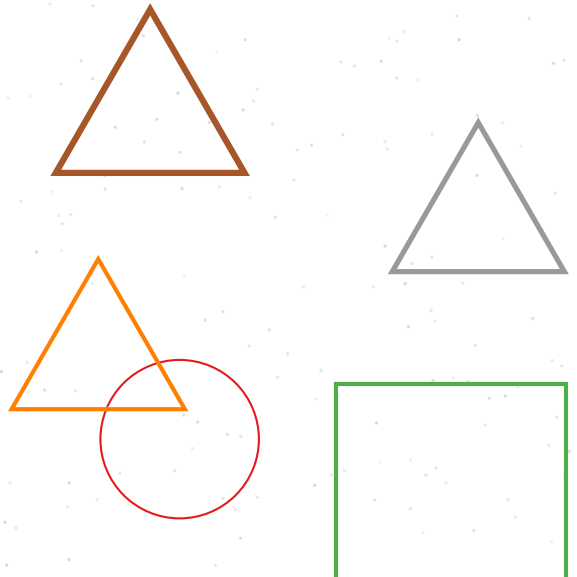[{"shape": "circle", "thickness": 1, "radius": 0.69, "center": [0.311, 0.239]}, {"shape": "square", "thickness": 2, "radius": 1.0, "center": [0.781, 0.135]}, {"shape": "triangle", "thickness": 2, "radius": 0.87, "center": [0.17, 0.377]}, {"shape": "triangle", "thickness": 3, "radius": 0.94, "center": [0.26, 0.794]}, {"shape": "triangle", "thickness": 2.5, "radius": 0.86, "center": [0.828, 0.615]}]